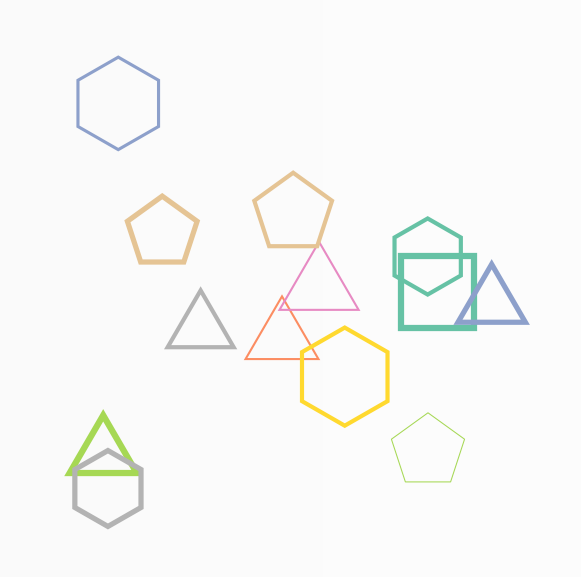[{"shape": "square", "thickness": 3, "radius": 0.31, "center": [0.752, 0.494]}, {"shape": "hexagon", "thickness": 2, "radius": 0.33, "center": [0.736, 0.555]}, {"shape": "triangle", "thickness": 1, "radius": 0.36, "center": [0.485, 0.414]}, {"shape": "hexagon", "thickness": 1.5, "radius": 0.4, "center": [0.203, 0.82]}, {"shape": "triangle", "thickness": 2.5, "radius": 0.33, "center": [0.846, 0.475]}, {"shape": "triangle", "thickness": 1, "radius": 0.39, "center": [0.549, 0.502]}, {"shape": "triangle", "thickness": 3, "radius": 0.33, "center": [0.178, 0.213]}, {"shape": "pentagon", "thickness": 0.5, "radius": 0.33, "center": [0.736, 0.218]}, {"shape": "hexagon", "thickness": 2, "radius": 0.42, "center": [0.593, 0.347]}, {"shape": "pentagon", "thickness": 2, "radius": 0.35, "center": [0.504, 0.63]}, {"shape": "pentagon", "thickness": 2.5, "radius": 0.32, "center": [0.279, 0.596]}, {"shape": "triangle", "thickness": 2, "radius": 0.33, "center": [0.345, 0.431]}, {"shape": "hexagon", "thickness": 2.5, "radius": 0.33, "center": [0.186, 0.153]}]